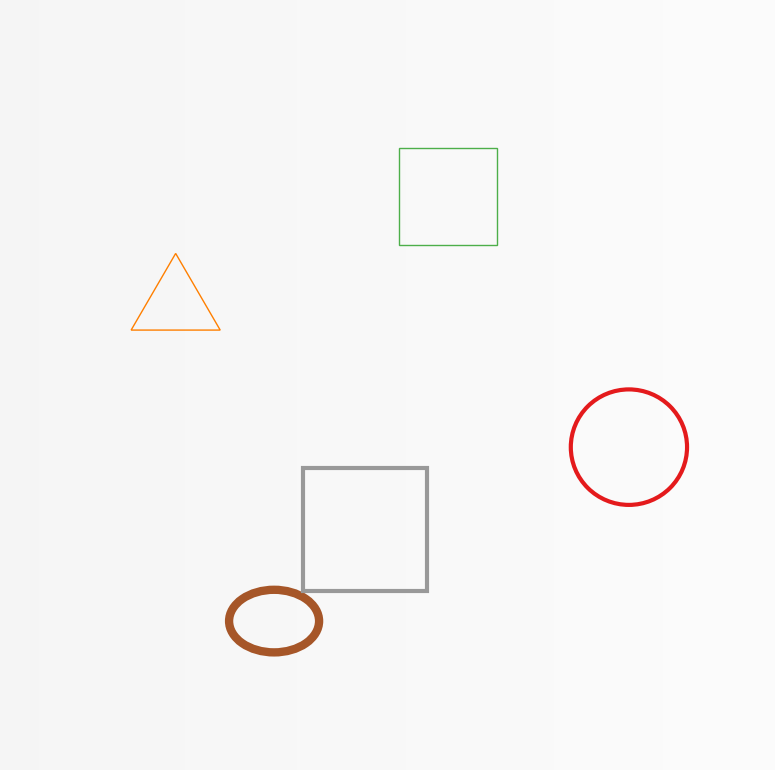[{"shape": "circle", "thickness": 1.5, "radius": 0.37, "center": [0.812, 0.419]}, {"shape": "square", "thickness": 0.5, "radius": 0.31, "center": [0.578, 0.745]}, {"shape": "triangle", "thickness": 0.5, "radius": 0.33, "center": [0.227, 0.605]}, {"shape": "oval", "thickness": 3, "radius": 0.29, "center": [0.354, 0.193]}, {"shape": "square", "thickness": 1.5, "radius": 0.4, "center": [0.471, 0.313]}]